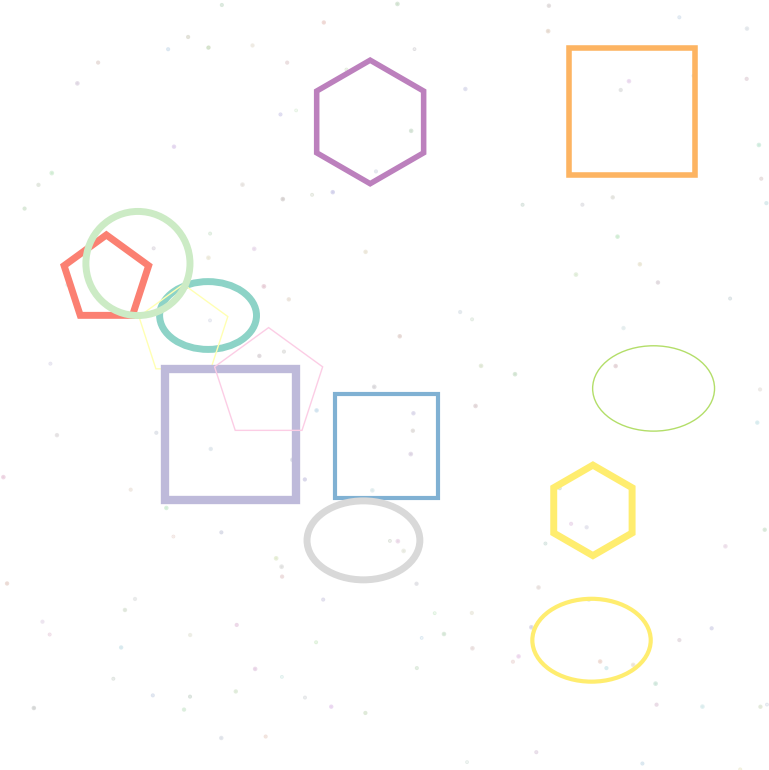[{"shape": "oval", "thickness": 2.5, "radius": 0.31, "center": [0.27, 0.59]}, {"shape": "pentagon", "thickness": 0.5, "radius": 0.3, "center": [0.238, 0.57]}, {"shape": "square", "thickness": 3, "radius": 0.42, "center": [0.3, 0.436]}, {"shape": "pentagon", "thickness": 2.5, "radius": 0.29, "center": [0.138, 0.637]}, {"shape": "square", "thickness": 1.5, "radius": 0.34, "center": [0.502, 0.421]}, {"shape": "square", "thickness": 2, "radius": 0.41, "center": [0.821, 0.855]}, {"shape": "oval", "thickness": 0.5, "radius": 0.4, "center": [0.849, 0.496]}, {"shape": "pentagon", "thickness": 0.5, "radius": 0.37, "center": [0.349, 0.501]}, {"shape": "oval", "thickness": 2.5, "radius": 0.37, "center": [0.472, 0.298]}, {"shape": "hexagon", "thickness": 2, "radius": 0.4, "center": [0.481, 0.842]}, {"shape": "circle", "thickness": 2.5, "radius": 0.34, "center": [0.179, 0.658]}, {"shape": "hexagon", "thickness": 2.5, "radius": 0.29, "center": [0.77, 0.337]}, {"shape": "oval", "thickness": 1.5, "radius": 0.38, "center": [0.768, 0.169]}]